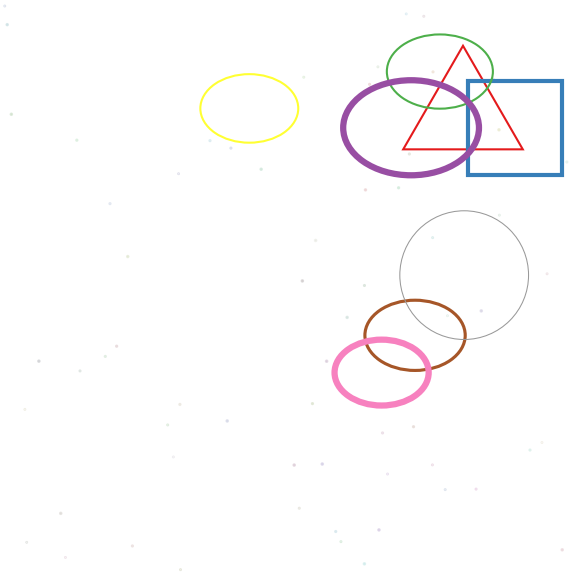[{"shape": "triangle", "thickness": 1, "radius": 0.6, "center": [0.802, 0.8]}, {"shape": "square", "thickness": 2, "radius": 0.41, "center": [0.892, 0.778]}, {"shape": "oval", "thickness": 1, "radius": 0.46, "center": [0.762, 0.875]}, {"shape": "oval", "thickness": 3, "radius": 0.59, "center": [0.712, 0.778]}, {"shape": "oval", "thickness": 1, "radius": 0.42, "center": [0.432, 0.811]}, {"shape": "oval", "thickness": 1.5, "radius": 0.43, "center": [0.719, 0.418]}, {"shape": "oval", "thickness": 3, "radius": 0.41, "center": [0.661, 0.354]}, {"shape": "circle", "thickness": 0.5, "radius": 0.56, "center": [0.804, 0.523]}]